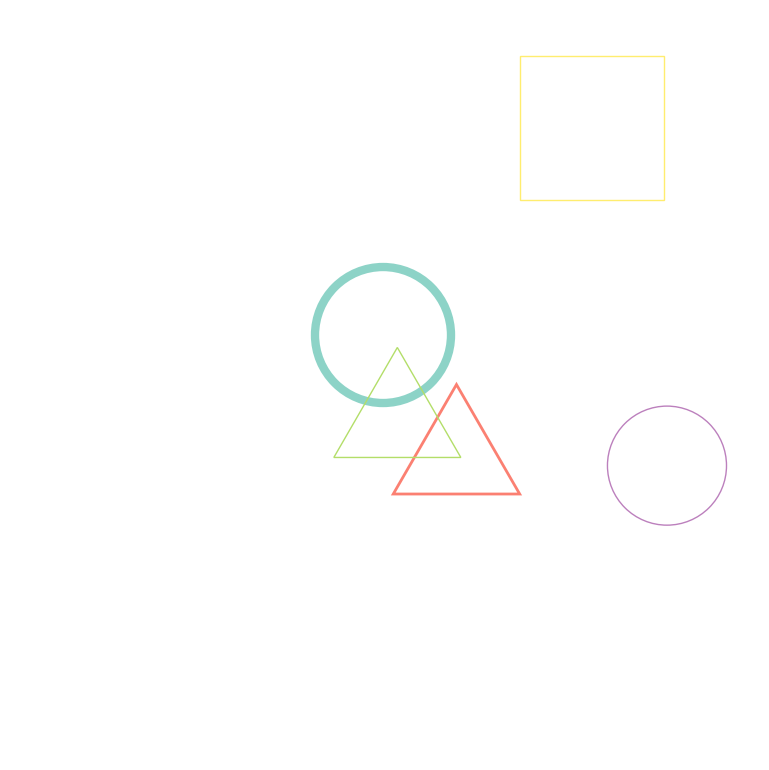[{"shape": "circle", "thickness": 3, "radius": 0.44, "center": [0.497, 0.565]}, {"shape": "triangle", "thickness": 1, "radius": 0.47, "center": [0.593, 0.406]}, {"shape": "triangle", "thickness": 0.5, "radius": 0.48, "center": [0.516, 0.454]}, {"shape": "circle", "thickness": 0.5, "radius": 0.39, "center": [0.866, 0.395]}, {"shape": "square", "thickness": 0.5, "radius": 0.47, "center": [0.769, 0.834]}]